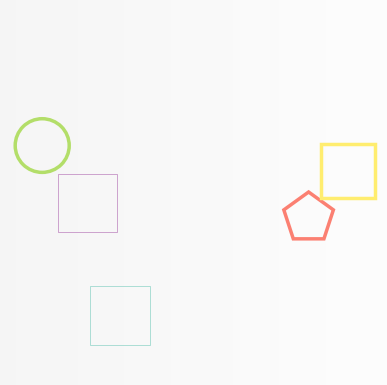[{"shape": "square", "thickness": 0.5, "radius": 0.38, "center": [0.31, 0.18]}, {"shape": "pentagon", "thickness": 2.5, "radius": 0.34, "center": [0.796, 0.434]}, {"shape": "circle", "thickness": 2.5, "radius": 0.35, "center": [0.109, 0.622]}, {"shape": "square", "thickness": 0.5, "radius": 0.38, "center": [0.226, 0.472]}, {"shape": "square", "thickness": 2.5, "radius": 0.35, "center": [0.897, 0.555]}]